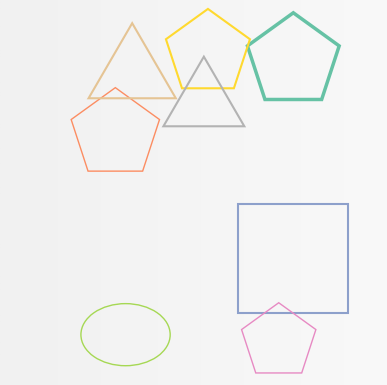[{"shape": "pentagon", "thickness": 2.5, "radius": 0.62, "center": [0.757, 0.842]}, {"shape": "pentagon", "thickness": 1, "radius": 0.6, "center": [0.298, 0.652]}, {"shape": "square", "thickness": 1.5, "radius": 0.71, "center": [0.756, 0.329]}, {"shape": "pentagon", "thickness": 1, "radius": 0.5, "center": [0.719, 0.113]}, {"shape": "oval", "thickness": 1, "radius": 0.58, "center": [0.324, 0.131]}, {"shape": "pentagon", "thickness": 1.5, "radius": 0.57, "center": [0.537, 0.863]}, {"shape": "triangle", "thickness": 1.5, "radius": 0.65, "center": [0.341, 0.81]}, {"shape": "triangle", "thickness": 1.5, "radius": 0.6, "center": [0.526, 0.732]}]